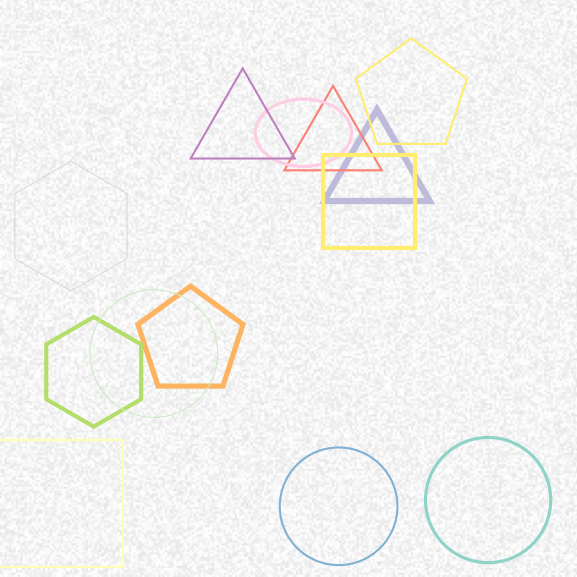[{"shape": "circle", "thickness": 1.5, "radius": 0.54, "center": [0.845, 0.133]}, {"shape": "square", "thickness": 1, "radius": 0.55, "center": [0.103, 0.127]}, {"shape": "triangle", "thickness": 3, "radius": 0.53, "center": [0.653, 0.704]}, {"shape": "triangle", "thickness": 1, "radius": 0.49, "center": [0.577, 0.753]}, {"shape": "circle", "thickness": 1, "radius": 0.51, "center": [0.586, 0.122]}, {"shape": "pentagon", "thickness": 2.5, "radius": 0.48, "center": [0.33, 0.408]}, {"shape": "hexagon", "thickness": 2, "radius": 0.47, "center": [0.162, 0.355]}, {"shape": "oval", "thickness": 1.5, "radius": 0.42, "center": [0.525, 0.769]}, {"shape": "hexagon", "thickness": 0.5, "radius": 0.56, "center": [0.123, 0.608]}, {"shape": "triangle", "thickness": 1, "radius": 0.52, "center": [0.42, 0.777]}, {"shape": "circle", "thickness": 0.5, "radius": 0.55, "center": [0.266, 0.387]}, {"shape": "square", "thickness": 2, "radius": 0.4, "center": [0.639, 0.651]}, {"shape": "pentagon", "thickness": 1, "radius": 0.51, "center": [0.712, 0.832]}]